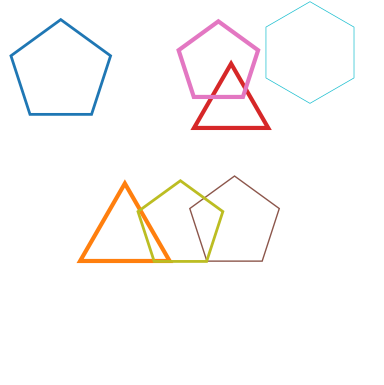[{"shape": "pentagon", "thickness": 2, "radius": 0.68, "center": [0.158, 0.813]}, {"shape": "triangle", "thickness": 3, "radius": 0.67, "center": [0.324, 0.389]}, {"shape": "triangle", "thickness": 3, "radius": 0.56, "center": [0.6, 0.723]}, {"shape": "pentagon", "thickness": 1, "radius": 0.61, "center": [0.609, 0.421]}, {"shape": "pentagon", "thickness": 3, "radius": 0.54, "center": [0.567, 0.836]}, {"shape": "pentagon", "thickness": 2, "radius": 0.58, "center": [0.469, 0.415]}, {"shape": "hexagon", "thickness": 0.5, "radius": 0.66, "center": [0.805, 0.864]}]